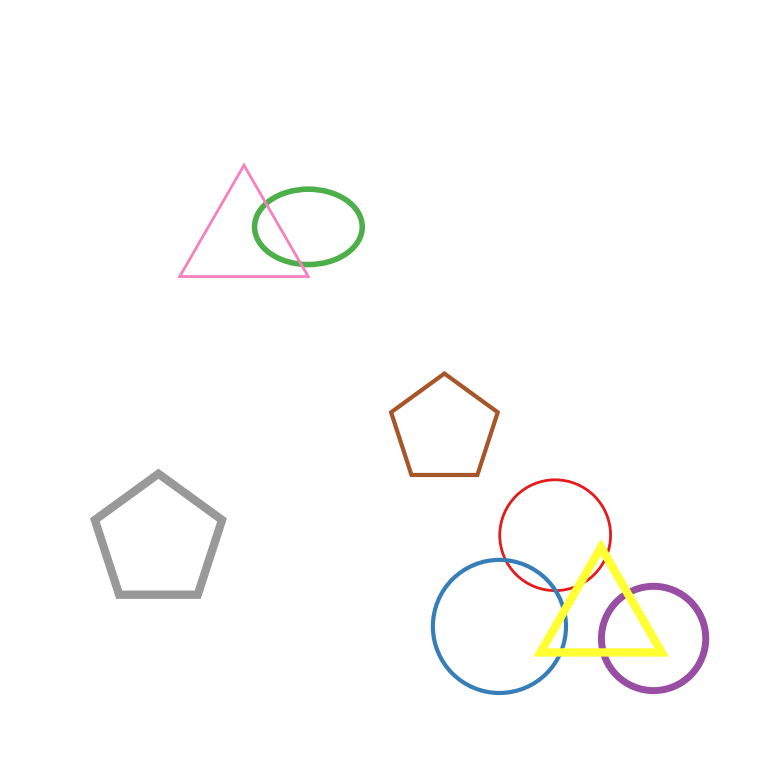[{"shape": "circle", "thickness": 1, "radius": 0.36, "center": [0.721, 0.305]}, {"shape": "circle", "thickness": 1.5, "radius": 0.43, "center": [0.649, 0.186]}, {"shape": "oval", "thickness": 2, "radius": 0.35, "center": [0.401, 0.705]}, {"shape": "circle", "thickness": 2.5, "radius": 0.34, "center": [0.849, 0.171]}, {"shape": "triangle", "thickness": 3, "radius": 0.46, "center": [0.781, 0.198]}, {"shape": "pentagon", "thickness": 1.5, "radius": 0.36, "center": [0.577, 0.442]}, {"shape": "triangle", "thickness": 1, "radius": 0.48, "center": [0.317, 0.689]}, {"shape": "pentagon", "thickness": 3, "radius": 0.43, "center": [0.206, 0.298]}]